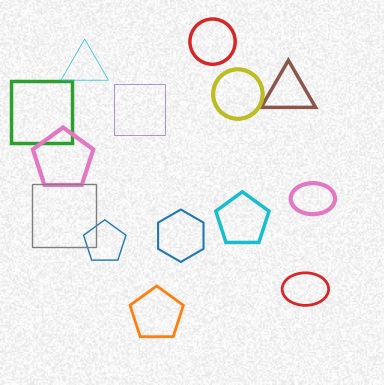[{"shape": "pentagon", "thickness": 1, "radius": 0.29, "center": [0.272, 0.371]}, {"shape": "hexagon", "thickness": 1.5, "radius": 0.34, "center": [0.47, 0.388]}, {"shape": "pentagon", "thickness": 2, "radius": 0.36, "center": [0.407, 0.184]}, {"shape": "square", "thickness": 2.5, "radius": 0.4, "center": [0.108, 0.708]}, {"shape": "oval", "thickness": 2, "radius": 0.3, "center": [0.793, 0.249]}, {"shape": "circle", "thickness": 2.5, "radius": 0.29, "center": [0.552, 0.892]}, {"shape": "square", "thickness": 0.5, "radius": 0.33, "center": [0.362, 0.716]}, {"shape": "triangle", "thickness": 2.5, "radius": 0.41, "center": [0.749, 0.762]}, {"shape": "oval", "thickness": 3, "radius": 0.29, "center": [0.813, 0.484]}, {"shape": "pentagon", "thickness": 3, "radius": 0.41, "center": [0.164, 0.586]}, {"shape": "square", "thickness": 1, "radius": 0.41, "center": [0.166, 0.44]}, {"shape": "circle", "thickness": 3, "radius": 0.32, "center": [0.618, 0.756]}, {"shape": "triangle", "thickness": 0.5, "radius": 0.36, "center": [0.22, 0.827]}, {"shape": "pentagon", "thickness": 2.5, "radius": 0.36, "center": [0.63, 0.429]}]